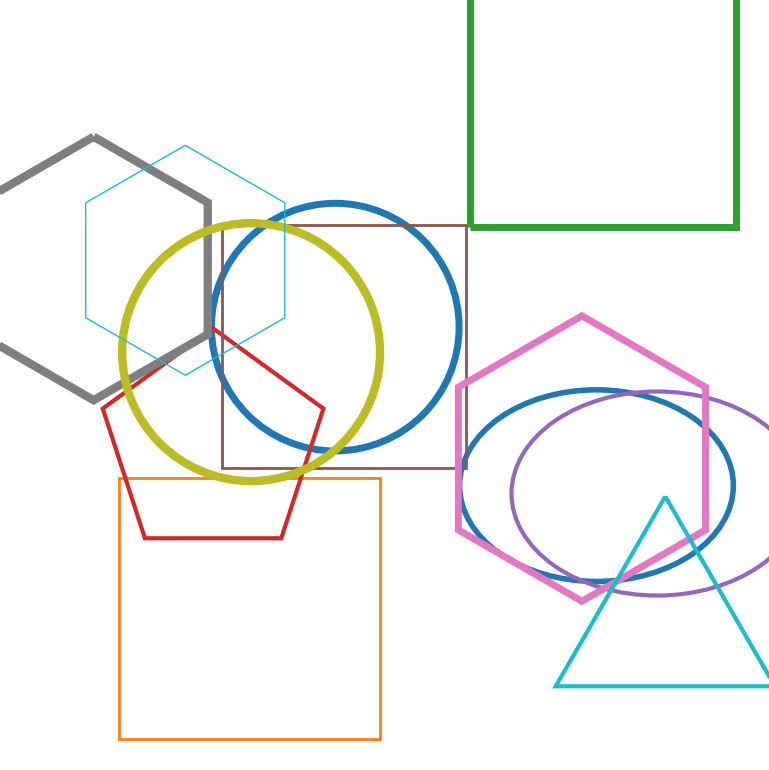[{"shape": "circle", "thickness": 2.5, "radius": 0.8, "center": [0.435, 0.575]}, {"shape": "oval", "thickness": 2, "radius": 0.89, "center": [0.775, 0.369]}, {"shape": "square", "thickness": 1, "radius": 0.85, "center": [0.324, 0.209]}, {"shape": "square", "thickness": 2.5, "radius": 0.86, "center": [0.783, 0.878]}, {"shape": "pentagon", "thickness": 1.5, "radius": 0.75, "center": [0.277, 0.423]}, {"shape": "oval", "thickness": 1.5, "radius": 0.95, "center": [0.854, 0.359]}, {"shape": "square", "thickness": 1, "radius": 0.79, "center": [0.447, 0.55]}, {"shape": "hexagon", "thickness": 2.5, "radius": 0.93, "center": [0.756, 0.404]}, {"shape": "hexagon", "thickness": 3, "radius": 0.86, "center": [0.122, 0.651]}, {"shape": "circle", "thickness": 3, "radius": 0.84, "center": [0.326, 0.543]}, {"shape": "triangle", "thickness": 1.5, "radius": 0.82, "center": [0.864, 0.191]}, {"shape": "hexagon", "thickness": 0.5, "radius": 0.75, "center": [0.241, 0.662]}]